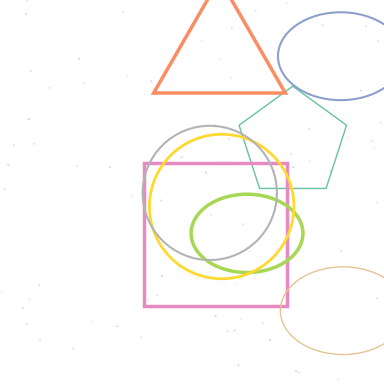[{"shape": "pentagon", "thickness": 1, "radius": 0.73, "center": [0.761, 0.629]}, {"shape": "triangle", "thickness": 2.5, "radius": 0.99, "center": [0.57, 0.857]}, {"shape": "oval", "thickness": 1.5, "radius": 0.82, "center": [0.885, 0.854]}, {"shape": "square", "thickness": 2.5, "radius": 0.93, "center": [0.559, 0.391]}, {"shape": "oval", "thickness": 2.5, "radius": 0.73, "center": [0.642, 0.394]}, {"shape": "circle", "thickness": 2, "radius": 0.94, "center": [0.576, 0.464]}, {"shape": "oval", "thickness": 1, "radius": 0.81, "center": [0.891, 0.193]}, {"shape": "circle", "thickness": 1.5, "radius": 0.87, "center": [0.545, 0.499]}]